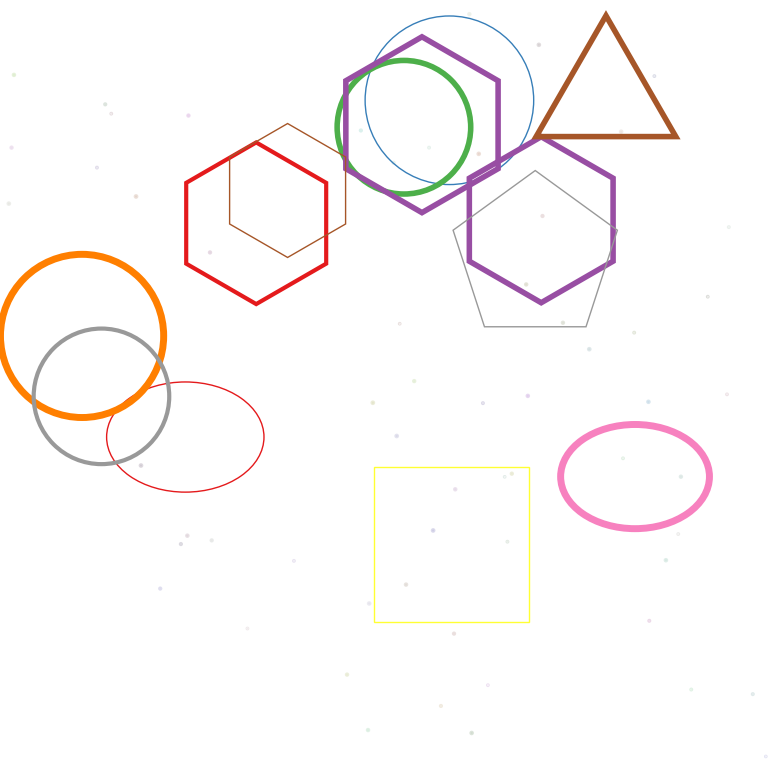[{"shape": "hexagon", "thickness": 1.5, "radius": 0.52, "center": [0.333, 0.71]}, {"shape": "oval", "thickness": 0.5, "radius": 0.51, "center": [0.241, 0.432]}, {"shape": "circle", "thickness": 0.5, "radius": 0.55, "center": [0.584, 0.87]}, {"shape": "circle", "thickness": 2, "radius": 0.43, "center": [0.525, 0.835]}, {"shape": "hexagon", "thickness": 2, "radius": 0.57, "center": [0.548, 0.838]}, {"shape": "hexagon", "thickness": 2, "radius": 0.54, "center": [0.703, 0.715]}, {"shape": "circle", "thickness": 2.5, "radius": 0.53, "center": [0.107, 0.564]}, {"shape": "square", "thickness": 0.5, "radius": 0.5, "center": [0.587, 0.293]}, {"shape": "triangle", "thickness": 2, "radius": 0.52, "center": [0.787, 0.875]}, {"shape": "hexagon", "thickness": 0.5, "radius": 0.43, "center": [0.374, 0.753]}, {"shape": "oval", "thickness": 2.5, "radius": 0.48, "center": [0.825, 0.381]}, {"shape": "pentagon", "thickness": 0.5, "radius": 0.56, "center": [0.695, 0.666]}, {"shape": "circle", "thickness": 1.5, "radius": 0.44, "center": [0.132, 0.485]}]